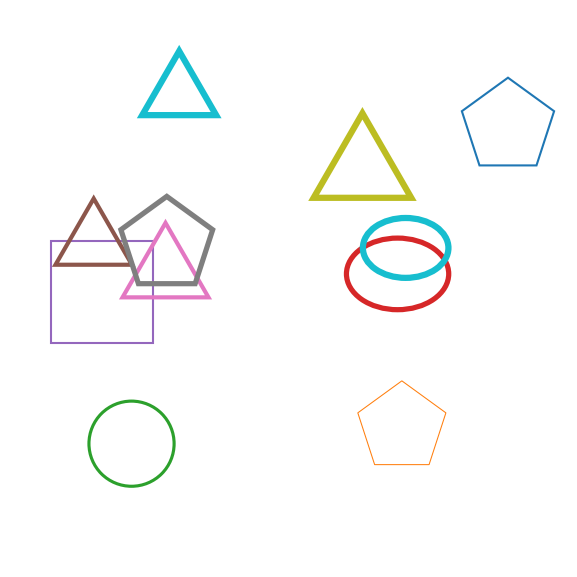[{"shape": "pentagon", "thickness": 1, "radius": 0.42, "center": [0.88, 0.781]}, {"shape": "pentagon", "thickness": 0.5, "radius": 0.4, "center": [0.696, 0.259]}, {"shape": "circle", "thickness": 1.5, "radius": 0.37, "center": [0.228, 0.231]}, {"shape": "oval", "thickness": 2.5, "radius": 0.44, "center": [0.688, 0.525]}, {"shape": "square", "thickness": 1, "radius": 0.44, "center": [0.176, 0.494]}, {"shape": "triangle", "thickness": 2, "radius": 0.38, "center": [0.162, 0.579]}, {"shape": "triangle", "thickness": 2, "radius": 0.43, "center": [0.287, 0.527]}, {"shape": "pentagon", "thickness": 2.5, "radius": 0.42, "center": [0.289, 0.575]}, {"shape": "triangle", "thickness": 3, "radius": 0.49, "center": [0.628, 0.705]}, {"shape": "oval", "thickness": 3, "radius": 0.37, "center": [0.702, 0.57]}, {"shape": "triangle", "thickness": 3, "radius": 0.37, "center": [0.31, 0.837]}]